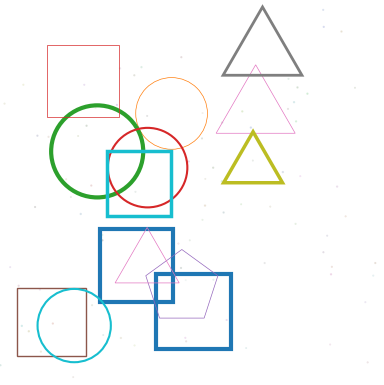[{"shape": "square", "thickness": 3, "radius": 0.47, "center": [0.354, 0.311]}, {"shape": "square", "thickness": 3, "radius": 0.49, "center": [0.503, 0.19]}, {"shape": "circle", "thickness": 0.5, "radius": 0.47, "center": [0.446, 0.705]}, {"shape": "circle", "thickness": 3, "radius": 0.6, "center": [0.252, 0.607]}, {"shape": "square", "thickness": 0.5, "radius": 0.47, "center": [0.216, 0.79]}, {"shape": "circle", "thickness": 1.5, "radius": 0.52, "center": [0.383, 0.565]}, {"shape": "pentagon", "thickness": 0.5, "radius": 0.49, "center": [0.472, 0.253]}, {"shape": "square", "thickness": 1, "radius": 0.44, "center": [0.134, 0.165]}, {"shape": "triangle", "thickness": 0.5, "radius": 0.48, "center": [0.382, 0.313]}, {"shape": "triangle", "thickness": 0.5, "radius": 0.59, "center": [0.664, 0.713]}, {"shape": "triangle", "thickness": 2, "radius": 0.59, "center": [0.682, 0.864]}, {"shape": "triangle", "thickness": 2.5, "radius": 0.44, "center": [0.657, 0.569]}, {"shape": "square", "thickness": 2.5, "radius": 0.42, "center": [0.361, 0.522]}, {"shape": "circle", "thickness": 1.5, "radius": 0.48, "center": [0.193, 0.154]}]